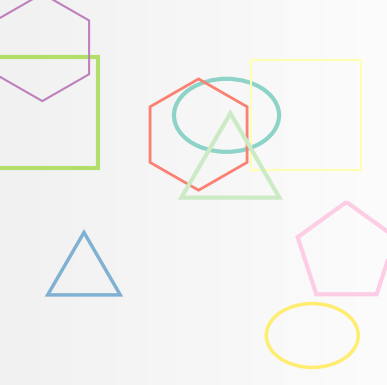[{"shape": "oval", "thickness": 3, "radius": 0.68, "center": [0.585, 0.7]}, {"shape": "square", "thickness": 1.5, "radius": 0.71, "center": [0.79, 0.702]}, {"shape": "hexagon", "thickness": 2, "radius": 0.72, "center": [0.512, 0.65]}, {"shape": "triangle", "thickness": 2.5, "radius": 0.54, "center": [0.217, 0.288]}, {"shape": "square", "thickness": 3, "radius": 0.72, "center": [0.11, 0.708]}, {"shape": "pentagon", "thickness": 3, "radius": 0.66, "center": [0.894, 0.343]}, {"shape": "hexagon", "thickness": 1.5, "radius": 0.7, "center": [0.109, 0.877]}, {"shape": "triangle", "thickness": 3, "radius": 0.73, "center": [0.595, 0.56]}, {"shape": "oval", "thickness": 2.5, "radius": 0.59, "center": [0.806, 0.129]}]